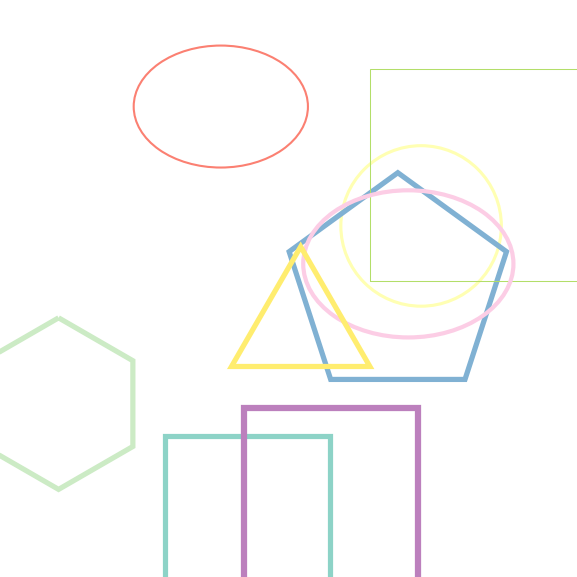[{"shape": "square", "thickness": 2.5, "radius": 0.71, "center": [0.428, 0.102]}, {"shape": "circle", "thickness": 1.5, "radius": 0.69, "center": [0.729, 0.608]}, {"shape": "oval", "thickness": 1, "radius": 0.75, "center": [0.382, 0.815]}, {"shape": "pentagon", "thickness": 2.5, "radius": 0.99, "center": [0.689, 0.502]}, {"shape": "square", "thickness": 0.5, "radius": 0.92, "center": [0.825, 0.696]}, {"shape": "oval", "thickness": 2, "radius": 0.91, "center": [0.707, 0.542]}, {"shape": "square", "thickness": 3, "radius": 0.75, "center": [0.574, 0.142]}, {"shape": "hexagon", "thickness": 2.5, "radius": 0.74, "center": [0.101, 0.3]}, {"shape": "triangle", "thickness": 2.5, "radius": 0.69, "center": [0.521, 0.434]}]